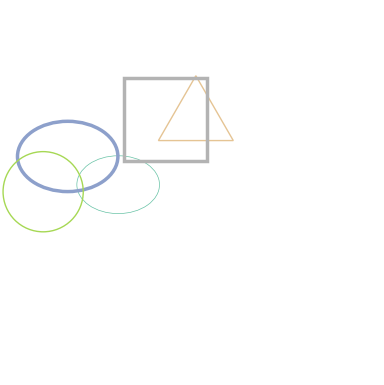[{"shape": "oval", "thickness": 0.5, "radius": 0.54, "center": [0.307, 0.52]}, {"shape": "oval", "thickness": 2.5, "radius": 0.65, "center": [0.176, 0.594]}, {"shape": "circle", "thickness": 1, "radius": 0.52, "center": [0.112, 0.502]}, {"shape": "triangle", "thickness": 1, "radius": 0.56, "center": [0.509, 0.691]}, {"shape": "square", "thickness": 2.5, "radius": 0.54, "center": [0.429, 0.689]}]